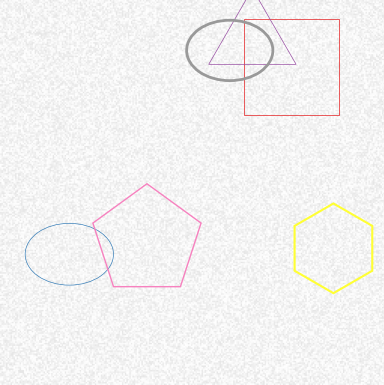[{"shape": "square", "thickness": 0.5, "radius": 0.62, "center": [0.757, 0.826]}, {"shape": "oval", "thickness": 0.5, "radius": 0.57, "center": [0.18, 0.34]}, {"shape": "triangle", "thickness": 0.5, "radius": 0.66, "center": [0.656, 0.898]}, {"shape": "hexagon", "thickness": 1.5, "radius": 0.58, "center": [0.866, 0.355]}, {"shape": "pentagon", "thickness": 1, "radius": 0.74, "center": [0.382, 0.375]}, {"shape": "oval", "thickness": 2, "radius": 0.56, "center": [0.597, 0.869]}]